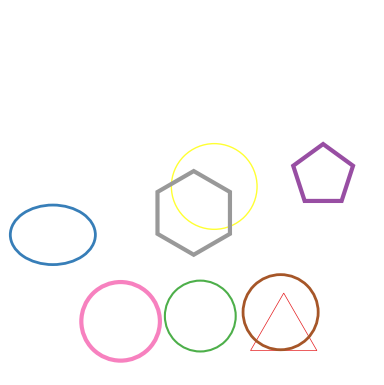[{"shape": "triangle", "thickness": 0.5, "radius": 0.5, "center": [0.737, 0.139]}, {"shape": "oval", "thickness": 2, "radius": 0.55, "center": [0.137, 0.39]}, {"shape": "circle", "thickness": 1.5, "radius": 0.46, "center": [0.52, 0.179]}, {"shape": "pentagon", "thickness": 3, "radius": 0.41, "center": [0.839, 0.544]}, {"shape": "circle", "thickness": 1, "radius": 0.56, "center": [0.556, 0.516]}, {"shape": "circle", "thickness": 2, "radius": 0.49, "center": [0.729, 0.189]}, {"shape": "circle", "thickness": 3, "radius": 0.51, "center": [0.313, 0.165]}, {"shape": "hexagon", "thickness": 3, "radius": 0.54, "center": [0.503, 0.447]}]